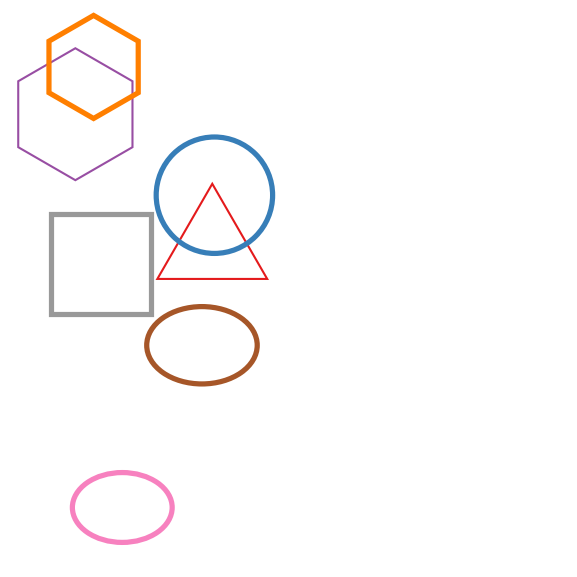[{"shape": "triangle", "thickness": 1, "radius": 0.55, "center": [0.368, 0.571]}, {"shape": "circle", "thickness": 2.5, "radius": 0.5, "center": [0.371, 0.661]}, {"shape": "hexagon", "thickness": 1, "radius": 0.57, "center": [0.13, 0.801]}, {"shape": "hexagon", "thickness": 2.5, "radius": 0.45, "center": [0.162, 0.883]}, {"shape": "oval", "thickness": 2.5, "radius": 0.48, "center": [0.35, 0.401]}, {"shape": "oval", "thickness": 2.5, "radius": 0.43, "center": [0.212, 0.12]}, {"shape": "square", "thickness": 2.5, "radius": 0.43, "center": [0.175, 0.542]}]